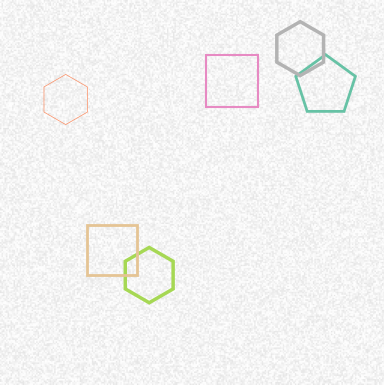[{"shape": "pentagon", "thickness": 2, "radius": 0.41, "center": [0.846, 0.777]}, {"shape": "hexagon", "thickness": 0.5, "radius": 0.33, "center": [0.171, 0.742]}, {"shape": "square", "thickness": 1.5, "radius": 0.34, "center": [0.603, 0.79]}, {"shape": "hexagon", "thickness": 2.5, "radius": 0.36, "center": [0.388, 0.285]}, {"shape": "square", "thickness": 2, "radius": 0.32, "center": [0.292, 0.351]}, {"shape": "hexagon", "thickness": 2.5, "radius": 0.35, "center": [0.78, 0.874]}]